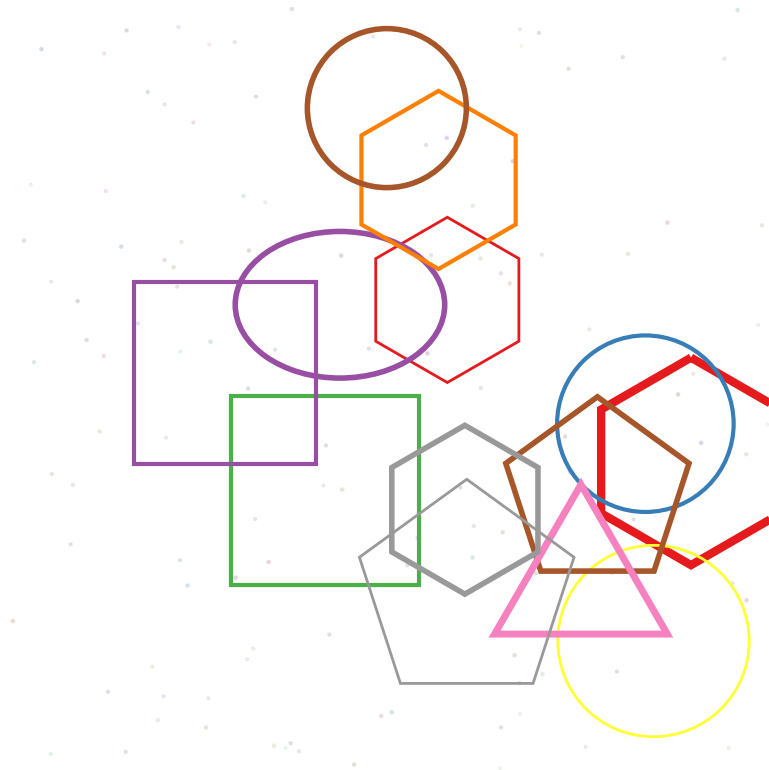[{"shape": "hexagon", "thickness": 3, "radius": 0.67, "center": [0.897, 0.401]}, {"shape": "hexagon", "thickness": 1, "radius": 0.54, "center": [0.581, 0.611]}, {"shape": "circle", "thickness": 1.5, "radius": 0.57, "center": [0.838, 0.45]}, {"shape": "square", "thickness": 1.5, "radius": 0.61, "center": [0.422, 0.363]}, {"shape": "square", "thickness": 1.5, "radius": 0.59, "center": [0.292, 0.516]}, {"shape": "oval", "thickness": 2, "radius": 0.68, "center": [0.442, 0.604]}, {"shape": "hexagon", "thickness": 1.5, "radius": 0.58, "center": [0.57, 0.766]}, {"shape": "circle", "thickness": 1, "radius": 0.62, "center": [0.849, 0.167]}, {"shape": "circle", "thickness": 2, "radius": 0.52, "center": [0.502, 0.86]}, {"shape": "pentagon", "thickness": 2, "radius": 0.63, "center": [0.776, 0.36]}, {"shape": "triangle", "thickness": 2.5, "radius": 0.65, "center": [0.754, 0.241]}, {"shape": "hexagon", "thickness": 2, "radius": 0.55, "center": [0.604, 0.338]}, {"shape": "pentagon", "thickness": 1, "radius": 0.73, "center": [0.606, 0.231]}]